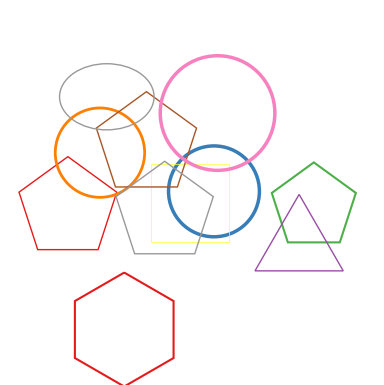[{"shape": "hexagon", "thickness": 1.5, "radius": 0.74, "center": [0.323, 0.144]}, {"shape": "pentagon", "thickness": 1, "radius": 0.67, "center": [0.176, 0.46]}, {"shape": "circle", "thickness": 2.5, "radius": 0.59, "center": [0.556, 0.503]}, {"shape": "pentagon", "thickness": 1.5, "radius": 0.57, "center": [0.815, 0.463]}, {"shape": "triangle", "thickness": 1, "radius": 0.66, "center": [0.777, 0.363]}, {"shape": "circle", "thickness": 2, "radius": 0.58, "center": [0.26, 0.603]}, {"shape": "square", "thickness": 0.5, "radius": 0.5, "center": [0.494, 0.472]}, {"shape": "pentagon", "thickness": 1, "radius": 0.68, "center": [0.38, 0.625]}, {"shape": "circle", "thickness": 2.5, "radius": 0.74, "center": [0.565, 0.706]}, {"shape": "pentagon", "thickness": 1, "radius": 0.66, "center": [0.428, 0.448]}, {"shape": "oval", "thickness": 1, "radius": 0.61, "center": [0.277, 0.749]}]